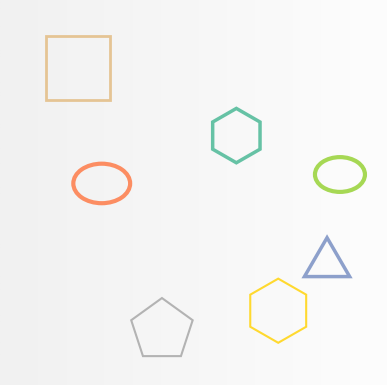[{"shape": "hexagon", "thickness": 2.5, "radius": 0.35, "center": [0.61, 0.648]}, {"shape": "oval", "thickness": 3, "radius": 0.37, "center": [0.263, 0.523]}, {"shape": "triangle", "thickness": 2.5, "radius": 0.34, "center": [0.844, 0.315]}, {"shape": "oval", "thickness": 3, "radius": 0.32, "center": [0.877, 0.547]}, {"shape": "hexagon", "thickness": 1.5, "radius": 0.42, "center": [0.718, 0.193]}, {"shape": "square", "thickness": 2, "radius": 0.42, "center": [0.201, 0.824]}, {"shape": "pentagon", "thickness": 1.5, "radius": 0.42, "center": [0.418, 0.142]}]